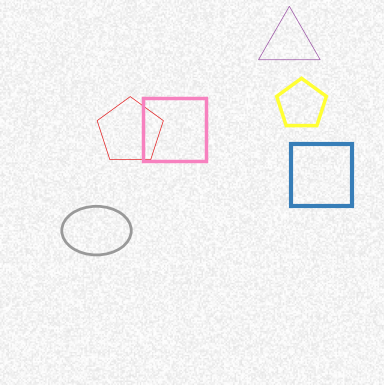[{"shape": "pentagon", "thickness": 0.5, "radius": 0.45, "center": [0.338, 0.659]}, {"shape": "square", "thickness": 3, "radius": 0.4, "center": [0.835, 0.545]}, {"shape": "triangle", "thickness": 0.5, "radius": 0.46, "center": [0.752, 0.891]}, {"shape": "pentagon", "thickness": 2.5, "radius": 0.34, "center": [0.783, 0.729]}, {"shape": "square", "thickness": 2.5, "radius": 0.41, "center": [0.453, 0.663]}, {"shape": "oval", "thickness": 2, "radius": 0.45, "center": [0.251, 0.401]}]